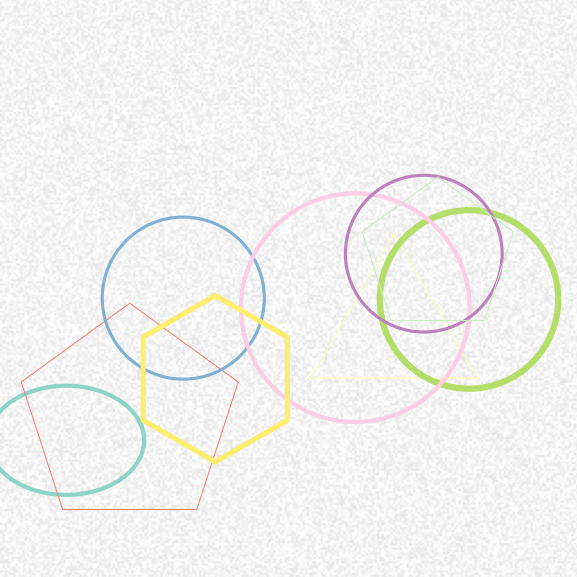[{"shape": "oval", "thickness": 2, "radius": 0.68, "center": [0.115, 0.237]}, {"shape": "triangle", "thickness": 0.5, "radius": 0.83, "center": [0.682, 0.428]}, {"shape": "pentagon", "thickness": 0.5, "radius": 0.99, "center": [0.225, 0.277]}, {"shape": "circle", "thickness": 1.5, "radius": 0.7, "center": [0.317, 0.483]}, {"shape": "circle", "thickness": 3, "radius": 0.77, "center": [0.812, 0.481]}, {"shape": "circle", "thickness": 2, "radius": 0.99, "center": [0.615, 0.466]}, {"shape": "circle", "thickness": 1.5, "radius": 0.68, "center": [0.734, 0.56]}, {"shape": "pentagon", "thickness": 0.5, "radius": 0.69, "center": [0.758, 0.555]}, {"shape": "hexagon", "thickness": 2.5, "radius": 0.72, "center": [0.373, 0.343]}]